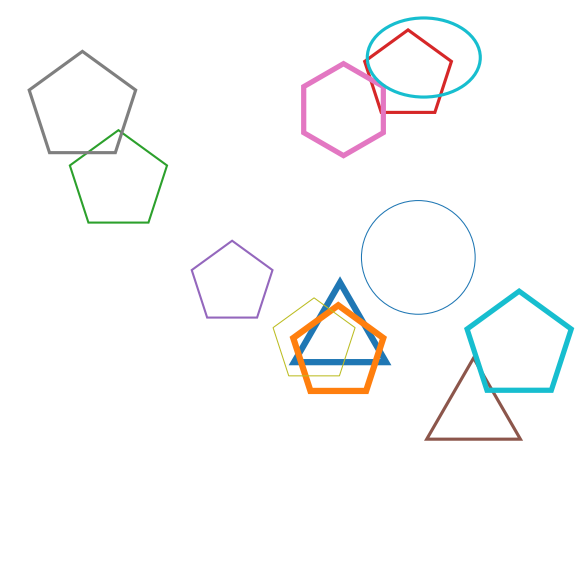[{"shape": "circle", "thickness": 0.5, "radius": 0.49, "center": [0.724, 0.553]}, {"shape": "triangle", "thickness": 3, "radius": 0.46, "center": [0.589, 0.418]}, {"shape": "pentagon", "thickness": 3, "radius": 0.41, "center": [0.586, 0.388]}, {"shape": "pentagon", "thickness": 1, "radius": 0.44, "center": [0.205, 0.685]}, {"shape": "pentagon", "thickness": 1.5, "radius": 0.39, "center": [0.707, 0.868]}, {"shape": "pentagon", "thickness": 1, "radius": 0.37, "center": [0.402, 0.509]}, {"shape": "triangle", "thickness": 1.5, "radius": 0.47, "center": [0.82, 0.285]}, {"shape": "hexagon", "thickness": 2.5, "radius": 0.4, "center": [0.595, 0.809]}, {"shape": "pentagon", "thickness": 1.5, "radius": 0.48, "center": [0.143, 0.813]}, {"shape": "pentagon", "thickness": 0.5, "radius": 0.37, "center": [0.544, 0.409]}, {"shape": "pentagon", "thickness": 2.5, "radius": 0.47, "center": [0.899, 0.4]}, {"shape": "oval", "thickness": 1.5, "radius": 0.49, "center": [0.734, 0.9]}]